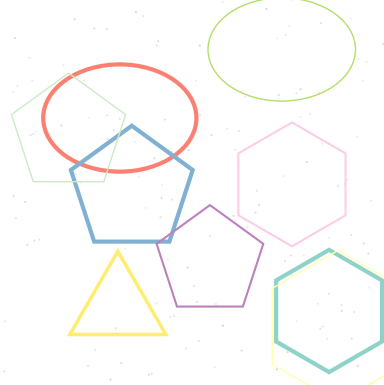[{"shape": "hexagon", "thickness": 3, "radius": 0.79, "center": [0.855, 0.192]}, {"shape": "hexagon", "thickness": 1, "radius": 0.99, "center": [0.878, 0.152]}, {"shape": "oval", "thickness": 3, "radius": 0.99, "center": [0.311, 0.693]}, {"shape": "pentagon", "thickness": 3, "radius": 0.83, "center": [0.342, 0.507]}, {"shape": "oval", "thickness": 1, "radius": 0.96, "center": [0.732, 0.872]}, {"shape": "hexagon", "thickness": 1.5, "radius": 0.8, "center": [0.758, 0.521]}, {"shape": "pentagon", "thickness": 1.5, "radius": 0.73, "center": [0.545, 0.322]}, {"shape": "pentagon", "thickness": 1, "radius": 0.78, "center": [0.178, 0.654]}, {"shape": "triangle", "thickness": 2.5, "radius": 0.72, "center": [0.306, 0.203]}]